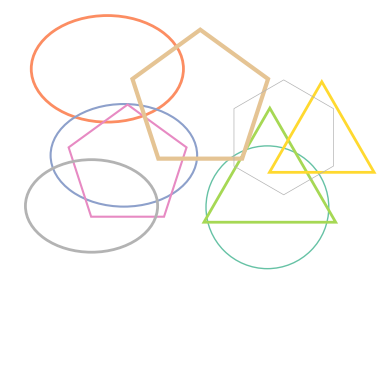[{"shape": "circle", "thickness": 1, "radius": 0.8, "center": [0.695, 0.462]}, {"shape": "oval", "thickness": 2, "radius": 0.99, "center": [0.279, 0.821]}, {"shape": "oval", "thickness": 1.5, "radius": 0.95, "center": [0.322, 0.597]}, {"shape": "pentagon", "thickness": 1.5, "radius": 0.8, "center": [0.331, 0.567]}, {"shape": "triangle", "thickness": 2, "radius": 0.99, "center": [0.701, 0.522]}, {"shape": "triangle", "thickness": 2, "radius": 0.78, "center": [0.836, 0.631]}, {"shape": "pentagon", "thickness": 3, "radius": 0.93, "center": [0.52, 0.738]}, {"shape": "hexagon", "thickness": 0.5, "radius": 0.75, "center": [0.737, 0.643]}, {"shape": "oval", "thickness": 2, "radius": 0.86, "center": [0.238, 0.465]}]